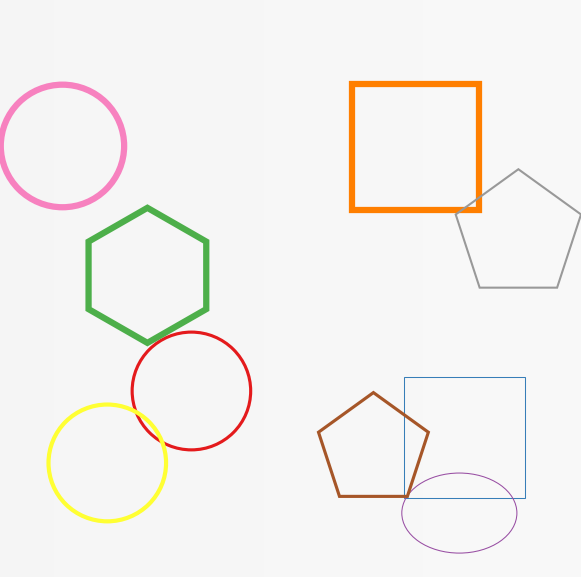[{"shape": "circle", "thickness": 1.5, "radius": 0.51, "center": [0.329, 0.322]}, {"shape": "square", "thickness": 0.5, "radius": 0.52, "center": [0.8, 0.242]}, {"shape": "hexagon", "thickness": 3, "radius": 0.58, "center": [0.254, 0.522]}, {"shape": "oval", "thickness": 0.5, "radius": 0.5, "center": [0.79, 0.111]}, {"shape": "square", "thickness": 3, "radius": 0.55, "center": [0.714, 0.745]}, {"shape": "circle", "thickness": 2, "radius": 0.51, "center": [0.185, 0.198]}, {"shape": "pentagon", "thickness": 1.5, "radius": 0.5, "center": [0.642, 0.22]}, {"shape": "circle", "thickness": 3, "radius": 0.53, "center": [0.107, 0.746]}, {"shape": "pentagon", "thickness": 1, "radius": 0.57, "center": [0.892, 0.593]}]